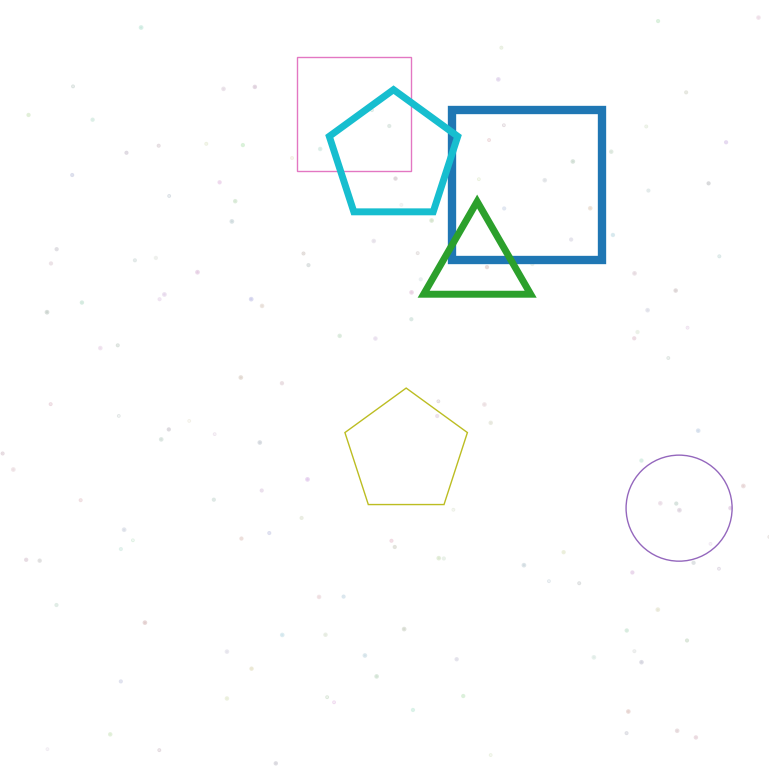[{"shape": "square", "thickness": 3, "radius": 0.49, "center": [0.685, 0.76]}, {"shape": "triangle", "thickness": 2.5, "radius": 0.4, "center": [0.62, 0.658]}, {"shape": "circle", "thickness": 0.5, "radius": 0.34, "center": [0.882, 0.34]}, {"shape": "square", "thickness": 0.5, "radius": 0.37, "center": [0.46, 0.852]}, {"shape": "pentagon", "thickness": 0.5, "radius": 0.42, "center": [0.527, 0.412]}, {"shape": "pentagon", "thickness": 2.5, "radius": 0.44, "center": [0.511, 0.796]}]